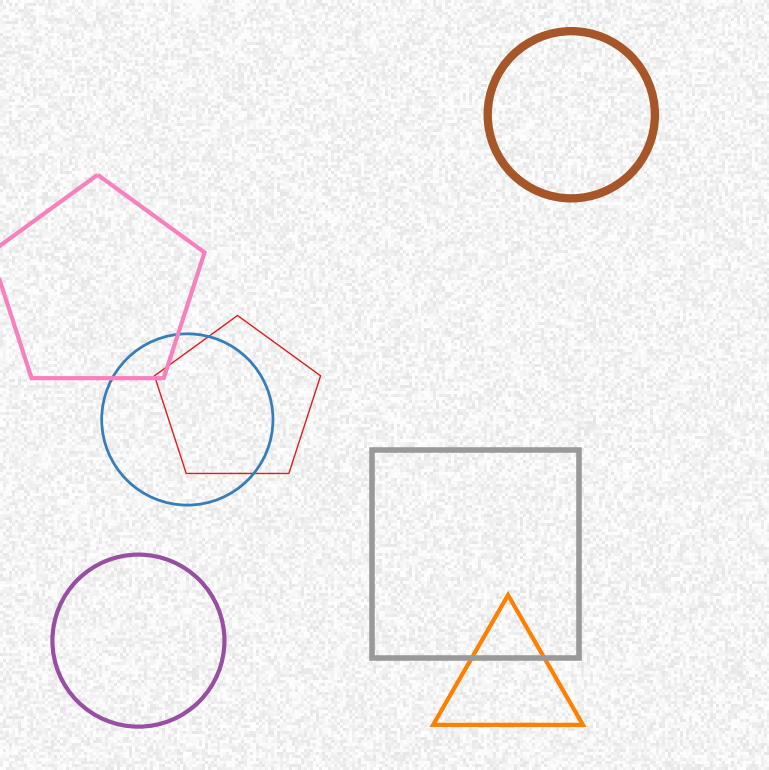[{"shape": "pentagon", "thickness": 0.5, "radius": 0.57, "center": [0.308, 0.477]}, {"shape": "circle", "thickness": 1, "radius": 0.56, "center": [0.243, 0.455]}, {"shape": "circle", "thickness": 1.5, "radius": 0.56, "center": [0.18, 0.168]}, {"shape": "triangle", "thickness": 1.5, "radius": 0.56, "center": [0.66, 0.115]}, {"shape": "circle", "thickness": 3, "radius": 0.54, "center": [0.742, 0.851]}, {"shape": "pentagon", "thickness": 1.5, "radius": 0.73, "center": [0.127, 0.627]}, {"shape": "square", "thickness": 2, "radius": 0.67, "center": [0.618, 0.281]}]